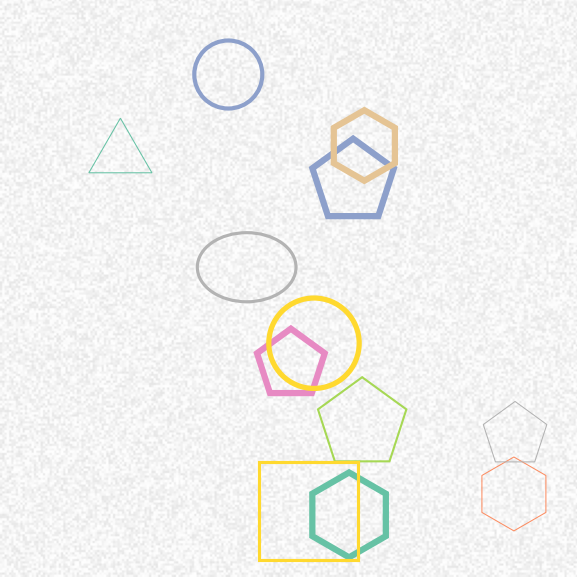[{"shape": "hexagon", "thickness": 3, "radius": 0.37, "center": [0.604, 0.108]}, {"shape": "triangle", "thickness": 0.5, "radius": 0.32, "center": [0.208, 0.731]}, {"shape": "hexagon", "thickness": 0.5, "radius": 0.32, "center": [0.89, 0.144]}, {"shape": "pentagon", "thickness": 3, "radius": 0.37, "center": [0.611, 0.685]}, {"shape": "circle", "thickness": 2, "radius": 0.29, "center": [0.395, 0.87]}, {"shape": "pentagon", "thickness": 3, "radius": 0.31, "center": [0.504, 0.368]}, {"shape": "pentagon", "thickness": 1, "radius": 0.4, "center": [0.627, 0.265]}, {"shape": "square", "thickness": 1.5, "radius": 0.43, "center": [0.535, 0.114]}, {"shape": "circle", "thickness": 2.5, "radius": 0.39, "center": [0.544, 0.405]}, {"shape": "hexagon", "thickness": 3, "radius": 0.31, "center": [0.631, 0.747]}, {"shape": "pentagon", "thickness": 0.5, "radius": 0.29, "center": [0.892, 0.246]}, {"shape": "oval", "thickness": 1.5, "radius": 0.43, "center": [0.427, 0.536]}]